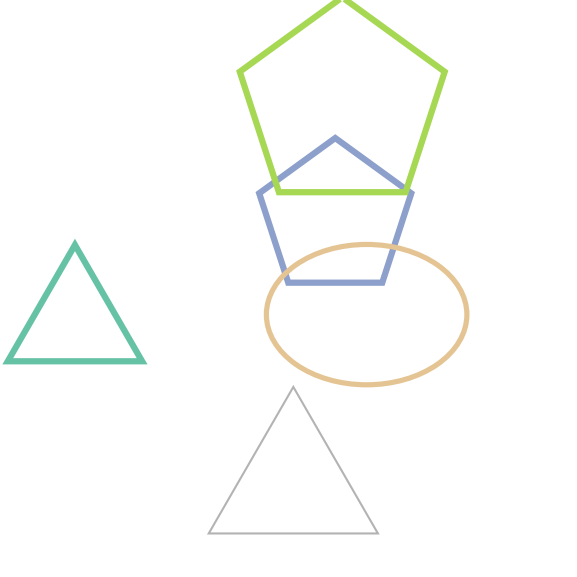[{"shape": "triangle", "thickness": 3, "radius": 0.67, "center": [0.13, 0.441]}, {"shape": "pentagon", "thickness": 3, "radius": 0.69, "center": [0.581, 0.622]}, {"shape": "pentagon", "thickness": 3, "radius": 0.93, "center": [0.593, 0.817]}, {"shape": "oval", "thickness": 2.5, "radius": 0.87, "center": [0.635, 0.454]}, {"shape": "triangle", "thickness": 1, "radius": 0.85, "center": [0.508, 0.16]}]